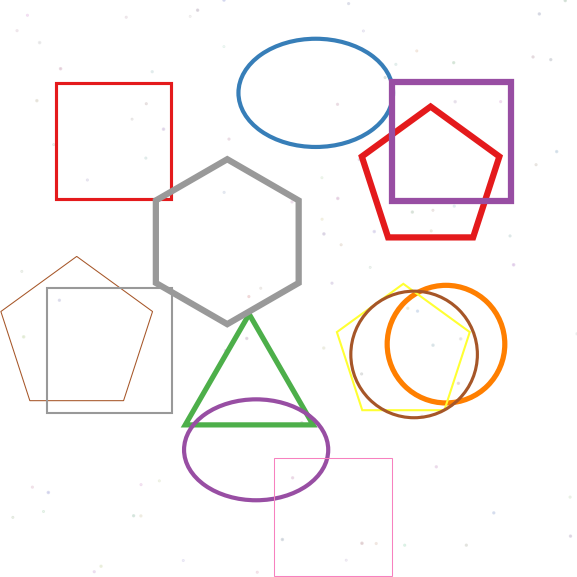[{"shape": "pentagon", "thickness": 3, "radius": 0.63, "center": [0.746, 0.689]}, {"shape": "square", "thickness": 1.5, "radius": 0.5, "center": [0.197, 0.755]}, {"shape": "oval", "thickness": 2, "radius": 0.67, "center": [0.547, 0.838]}, {"shape": "triangle", "thickness": 2.5, "radius": 0.64, "center": [0.431, 0.327]}, {"shape": "square", "thickness": 3, "radius": 0.52, "center": [0.782, 0.754]}, {"shape": "oval", "thickness": 2, "radius": 0.62, "center": [0.444, 0.22]}, {"shape": "circle", "thickness": 2.5, "radius": 0.51, "center": [0.772, 0.403]}, {"shape": "pentagon", "thickness": 1, "radius": 0.6, "center": [0.698, 0.387]}, {"shape": "circle", "thickness": 1.5, "radius": 0.55, "center": [0.717, 0.385]}, {"shape": "pentagon", "thickness": 0.5, "radius": 0.69, "center": [0.133, 0.417]}, {"shape": "square", "thickness": 0.5, "radius": 0.51, "center": [0.577, 0.104]}, {"shape": "square", "thickness": 1, "radius": 0.54, "center": [0.19, 0.392]}, {"shape": "hexagon", "thickness": 3, "radius": 0.71, "center": [0.394, 0.581]}]